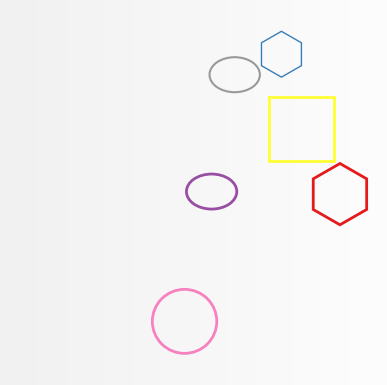[{"shape": "hexagon", "thickness": 2, "radius": 0.4, "center": [0.877, 0.496]}, {"shape": "hexagon", "thickness": 1, "radius": 0.3, "center": [0.726, 0.859]}, {"shape": "oval", "thickness": 2, "radius": 0.32, "center": [0.546, 0.502]}, {"shape": "square", "thickness": 2, "radius": 0.42, "center": [0.778, 0.666]}, {"shape": "circle", "thickness": 2, "radius": 0.42, "center": [0.476, 0.165]}, {"shape": "oval", "thickness": 1.5, "radius": 0.32, "center": [0.606, 0.806]}]